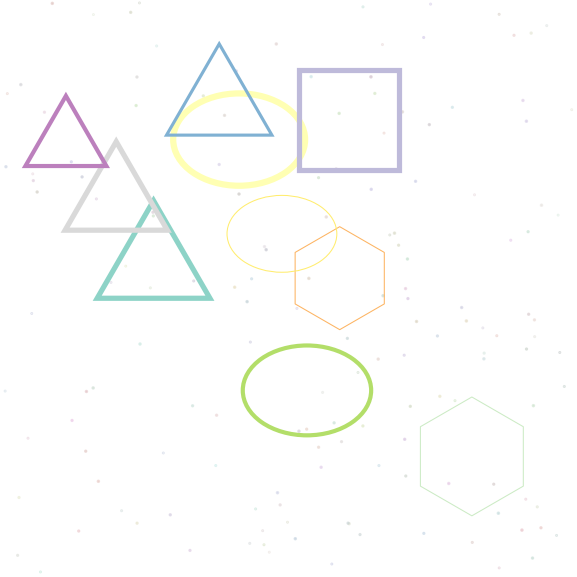[{"shape": "triangle", "thickness": 2.5, "radius": 0.56, "center": [0.266, 0.539]}, {"shape": "oval", "thickness": 3, "radius": 0.57, "center": [0.414, 0.757]}, {"shape": "square", "thickness": 2.5, "radius": 0.43, "center": [0.605, 0.791]}, {"shape": "triangle", "thickness": 1.5, "radius": 0.53, "center": [0.38, 0.818]}, {"shape": "hexagon", "thickness": 0.5, "radius": 0.45, "center": [0.588, 0.517]}, {"shape": "oval", "thickness": 2, "radius": 0.56, "center": [0.532, 0.323]}, {"shape": "triangle", "thickness": 2.5, "radius": 0.51, "center": [0.201, 0.652]}, {"shape": "triangle", "thickness": 2, "radius": 0.4, "center": [0.114, 0.752]}, {"shape": "hexagon", "thickness": 0.5, "radius": 0.51, "center": [0.817, 0.209]}, {"shape": "oval", "thickness": 0.5, "radius": 0.48, "center": [0.488, 0.594]}]